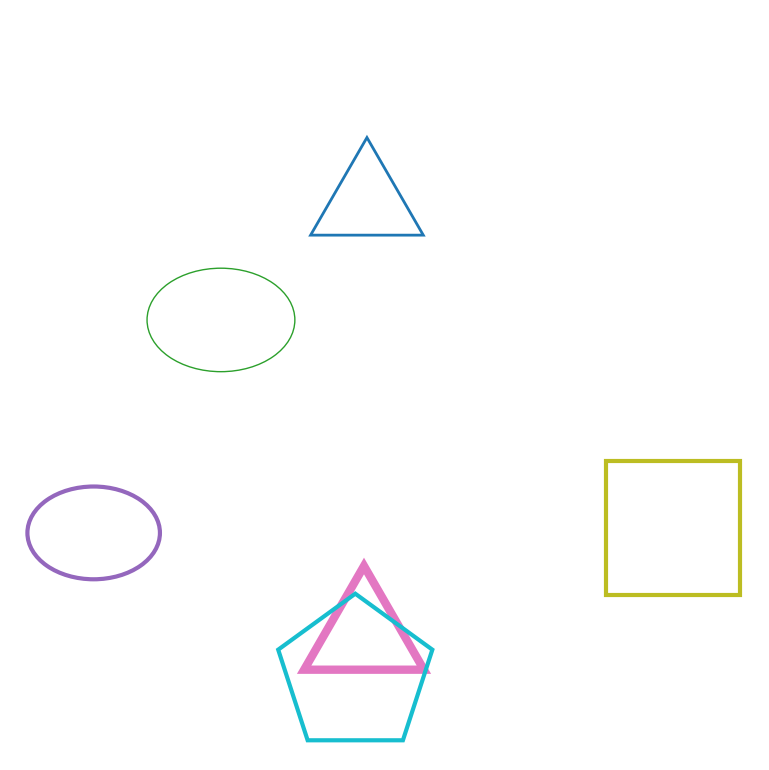[{"shape": "triangle", "thickness": 1, "radius": 0.42, "center": [0.477, 0.737]}, {"shape": "oval", "thickness": 0.5, "radius": 0.48, "center": [0.287, 0.584]}, {"shape": "oval", "thickness": 1.5, "radius": 0.43, "center": [0.122, 0.308]}, {"shape": "triangle", "thickness": 3, "radius": 0.45, "center": [0.473, 0.175]}, {"shape": "square", "thickness": 1.5, "radius": 0.43, "center": [0.874, 0.315]}, {"shape": "pentagon", "thickness": 1.5, "radius": 0.53, "center": [0.461, 0.124]}]